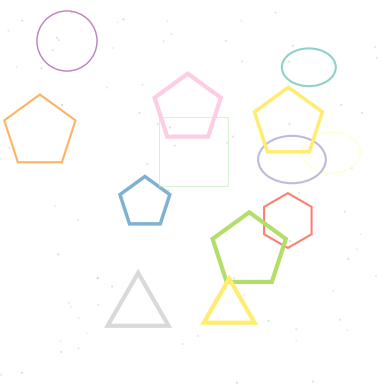[{"shape": "oval", "thickness": 1.5, "radius": 0.35, "center": [0.802, 0.825]}, {"shape": "oval", "thickness": 0.5, "radius": 0.38, "center": [0.861, 0.603]}, {"shape": "oval", "thickness": 1.5, "radius": 0.44, "center": [0.758, 0.586]}, {"shape": "hexagon", "thickness": 1.5, "radius": 0.36, "center": [0.748, 0.427]}, {"shape": "pentagon", "thickness": 2.5, "radius": 0.34, "center": [0.376, 0.474]}, {"shape": "pentagon", "thickness": 1.5, "radius": 0.49, "center": [0.104, 0.657]}, {"shape": "pentagon", "thickness": 3, "radius": 0.5, "center": [0.647, 0.349]}, {"shape": "pentagon", "thickness": 3, "radius": 0.45, "center": [0.488, 0.718]}, {"shape": "triangle", "thickness": 3, "radius": 0.46, "center": [0.359, 0.2]}, {"shape": "circle", "thickness": 1, "radius": 0.39, "center": [0.174, 0.894]}, {"shape": "square", "thickness": 0.5, "radius": 0.45, "center": [0.503, 0.606]}, {"shape": "pentagon", "thickness": 2.5, "radius": 0.46, "center": [0.749, 0.681]}, {"shape": "triangle", "thickness": 3, "radius": 0.38, "center": [0.595, 0.2]}]